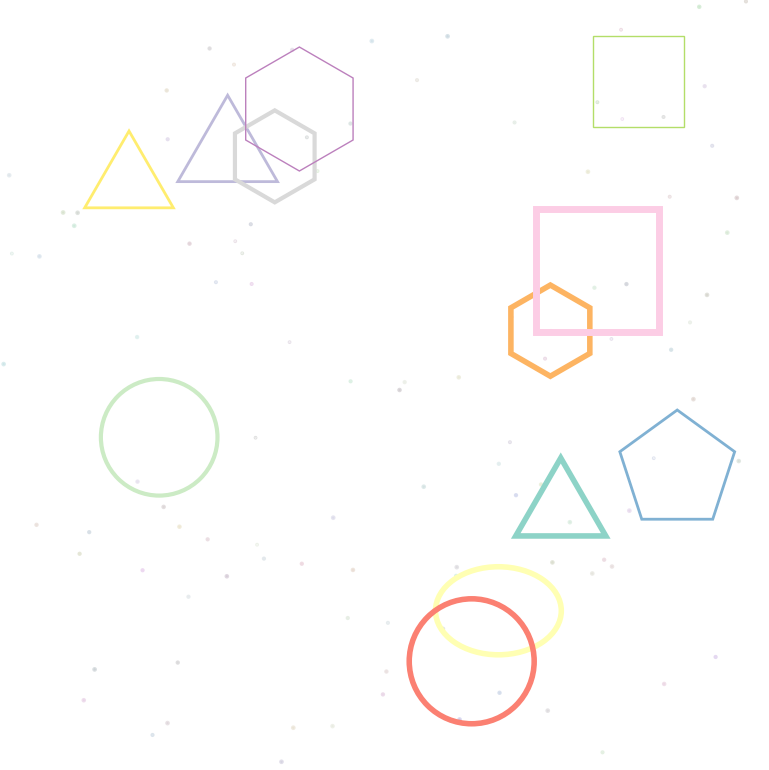[{"shape": "triangle", "thickness": 2, "radius": 0.34, "center": [0.728, 0.338]}, {"shape": "oval", "thickness": 2, "radius": 0.41, "center": [0.647, 0.207]}, {"shape": "triangle", "thickness": 1, "radius": 0.37, "center": [0.296, 0.802]}, {"shape": "circle", "thickness": 2, "radius": 0.41, "center": [0.613, 0.141]}, {"shape": "pentagon", "thickness": 1, "radius": 0.39, "center": [0.88, 0.389]}, {"shape": "hexagon", "thickness": 2, "radius": 0.3, "center": [0.715, 0.571]}, {"shape": "square", "thickness": 0.5, "radius": 0.3, "center": [0.829, 0.894]}, {"shape": "square", "thickness": 2.5, "radius": 0.4, "center": [0.776, 0.648]}, {"shape": "hexagon", "thickness": 1.5, "radius": 0.3, "center": [0.357, 0.797]}, {"shape": "hexagon", "thickness": 0.5, "radius": 0.4, "center": [0.389, 0.858]}, {"shape": "circle", "thickness": 1.5, "radius": 0.38, "center": [0.207, 0.432]}, {"shape": "triangle", "thickness": 1, "radius": 0.33, "center": [0.168, 0.763]}]